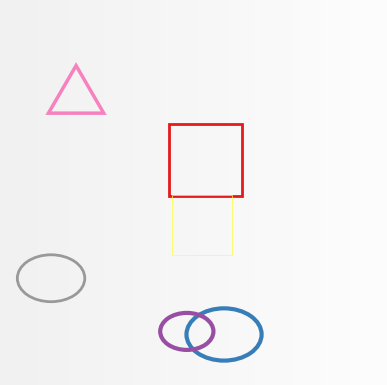[{"shape": "square", "thickness": 2, "radius": 0.47, "center": [0.53, 0.584]}, {"shape": "oval", "thickness": 3, "radius": 0.48, "center": [0.578, 0.131]}, {"shape": "oval", "thickness": 3, "radius": 0.34, "center": [0.482, 0.139]}, {"shape": "square", "thickness": 0.5, "radius": 0.39, "center": [0.522, 0.416]}, {"shape": "triangle", "thickness": 2.5, "radius": 0.41, "center": [0.196, 0.747]}, {"shape": "oval", "thickness": 2, "radius": 0.44, "center": [0.132, 0.277]}]